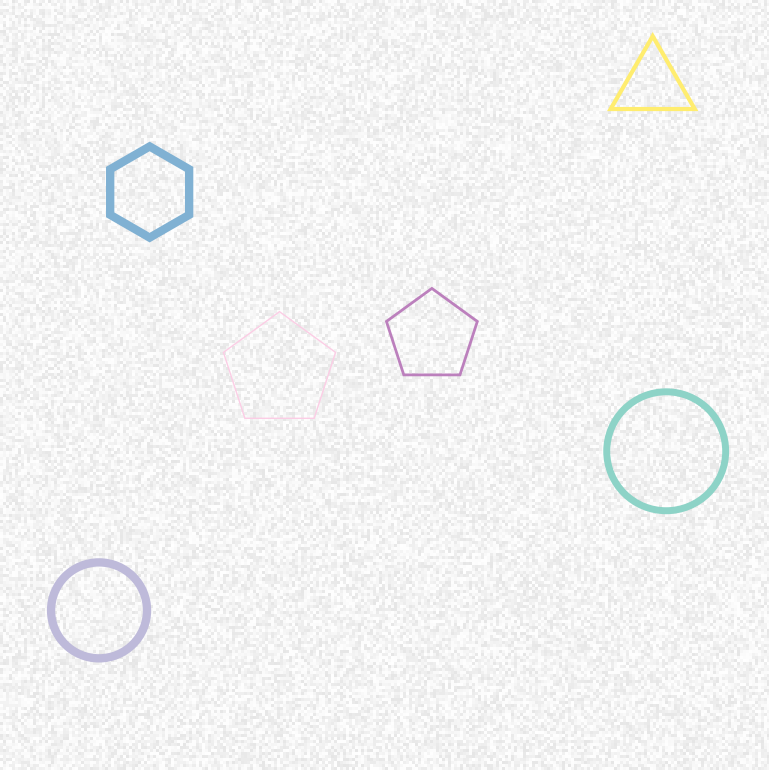[{"shape": "circle", "thickness": 2.5, "radius": 0.39, "center": [0.865, 0.414]}, {"shape": "circle", "thickness": 3, "radius": 0.31, "center": [0.129, 0.207]}, {"shape": "hexagon", "thickness": 3, "radius": 0.3, "center": [0.194, 0.751]}, {"shape": "pentagon", "thickness": 0.5, "radius": 0.38, "center": [0.363, 0.519]}, {"shape": "pentagon", "thickness": 1, "radius": 0.31, "center": [0.561, 0.563]}, {"shape": "triangle", "thickness": 1.5, "radius": 0.32, "center": [0.848, 0.89]}]